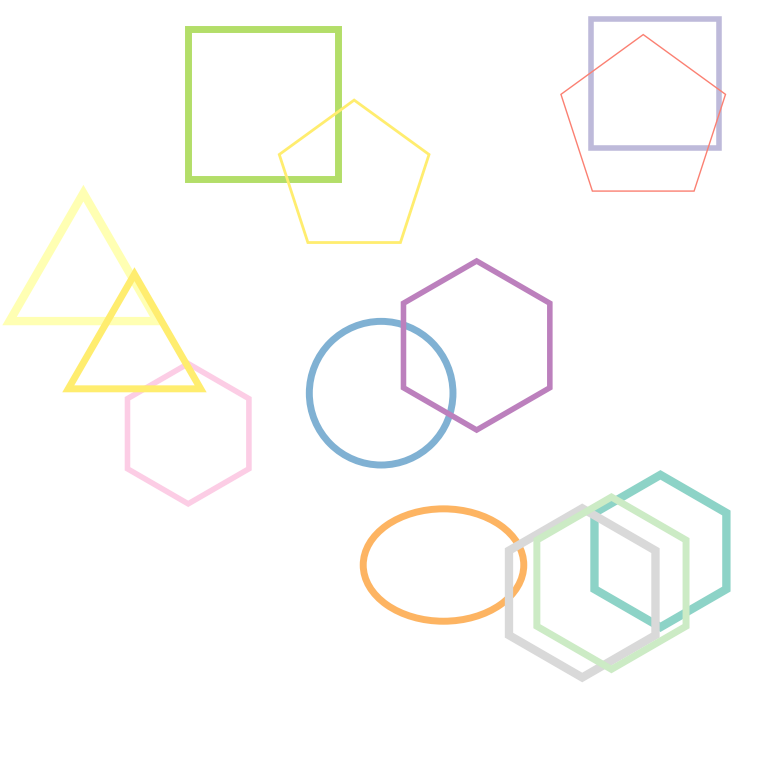[{"shape": "hexagon", "thickness": 3, "radius": 0.49, "center": [0.858, 0.284]}, {"shape": "triangle", "thickness": 3, "radius": 0.55, "center": [0.108, 0.638]}, {"shape": "square", "thickness": 2, "radius": 0.42, "center": [0.851, 0.892]}, {"shape": "pentagon", "thickness": 0.5, "radius": 0.56, "center": [0.835, 0.843]}, {"shape": "circle", "thickness": 2.5, "radius": 0.47, "center": [0.495, 0.489]}, {"shape": "oval", "thickness": 2.5, "radius": 0.52, "center": [0.576, 0.266]}, {"shape": "square", "thickness": 2.5, "radius": 0.49, "center": [0.341, 0.865]}, {"shape": "hexagon", "thickness": 2, "radius": 0.46, "center": [0.244, 0.437]}, {"shape": "hexagon", "thickness": 3, "radius": 0.55, "center": [0.756, 0.23]}, {"shape": "hexagon", "thickness": 2, "radius": 0.55, "center": [0.619, 0.551]}, {"shape": "hexagon", "thickness": 2.5, "radius": 0.56, "center": [0.794, 0.243]}, {"shape": "pentagon", "thickness": 1, "radius": 0.51, "center": [0.46, 0.768]}, {"shape": "triangle", "thickness": 2.5, "radius": 0.5, "center": [0.175, 0.545]}]